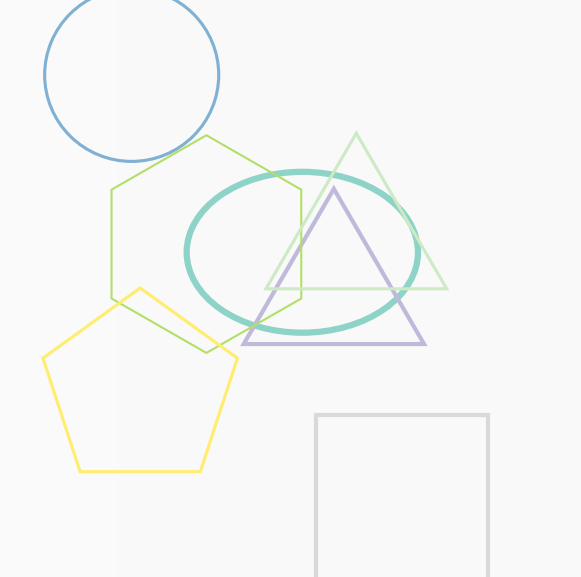[{"shape": "oval", "thickness": 3, "radius": 0.99, "center": [0.52, 0.562]}, {"shape": "triangle", "thickness": 2, "radius": 0.9, "center": [0.574, 0.493]}, {"shape": "circle", "thickness": 1.5, "radius": 0.75, "center": [0.227, 0.869]}, {"shape": "hexagon", "thickness": 1, "radius": 0.94, "center": [0.355, 0.576]}, {"shape": "square", "thickness": 2, "radius": 0.74, "center": [0.691, 0.132]}, {"shape": "triangle", "thickness": 1.5, "radius": 0.9, "center": [0.613, 0.589]}, {"shape": "pentagon", "thickness": 1.5, "radius": 0.88, "center": [0.241, 0.325]}]